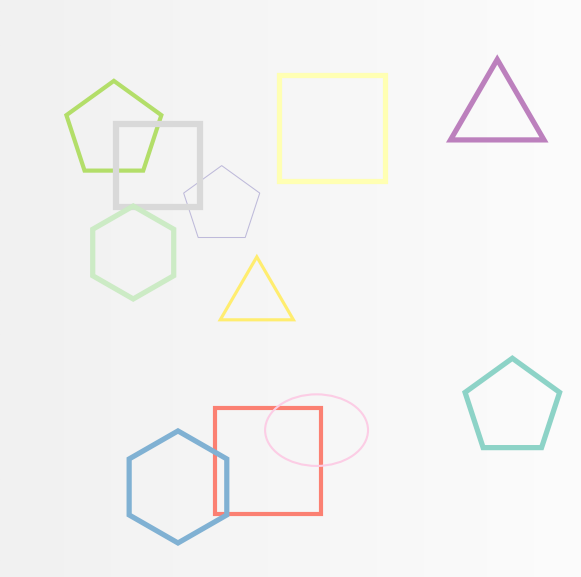[{"shape": "pentagon", "thickness": 2.5, "radius": 0.43, "center": [0.881, 0.293]}, {"shape": "square", "thickness": 2.5, "radius": 0.46, "center": [0.571, 0.778]}, {"shape": "pentagon", "thickness": 0.5, "radius": 0.34, "center": [0.381, 0.644]}, {"shape": "square", "thickness": 2, "radius": 0.46, "center": [0.461, 0.201]}, {"shape": "hexagon", "thickness": 2.5, "radius": 0.48, "center": [0.306, 0.156]}, {"shape": "pentagon", "thickness": 2, "radius": 0.43, "center": [0.196, 0.773]}, {"shape": "oval", "thickness": 1, "radius": 0.44, "center": [0.545, 0.254]}, {"shape": "square", "thickness": 3, "radius": 0.36, "center": [0.272, 0.713]}, {"shape": "triangle", "thickness": 2.5, "radius": 0.46, "center": [0.855, 0.803]}, {"shape": "hexagon", "thickness": 2.5, "radius": 0.4, "center": [0.229, 0.562]}, {"shape": "triangle", "thickness": 1.5, "radius": 0.36, "center": [0.442, 0.482]}]